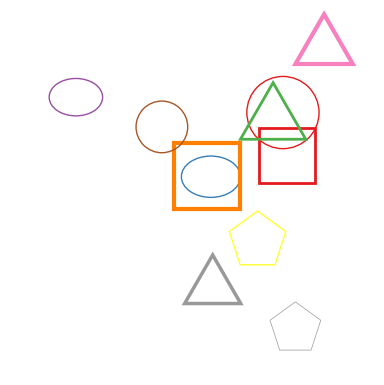[{"shape": "circle", "thickness": 1, "radius": 0.47, "center": [0.735, 0.708]}, {"shape": "square", "thickness": 2, "radius": 0.36, "center": [0.745, 0.596]}, {"shape": "oval", "thickness": 1, "radius": 0.38, "center": [0.548, 0.541]}, {"shape": "triangle", "thickness": 2, "radius": 0.49, "center": [0.709, 0.687]}, {"shape": "oval", "thickness": 1, "radius": 0.35, "center": [0.197, 0.748]}, {"shape": "square", "thickness": 3, "radius": 0.43, "center": [0.537, 0.543]}, {"shape": "pentagon", "thickness": 1, "radius": 0.39, "center": [0.669, 0.375]}, {"shape": "circle", "thickness": 1, "radius": 0.34, "center": [0.42, 0.67]}, {"shape": "triangle", "thickness": 3, "radius": 0.43, "center": [0.842, 0.877]}, {"shape": "pentagon", "thickness": 0.5, "radius": 0.35, "center": [0.767, 0.147]}, {"shape": "triangle", "thickness": 2.5, "radius": 0.42, "center": [0.552, 0.254]}]